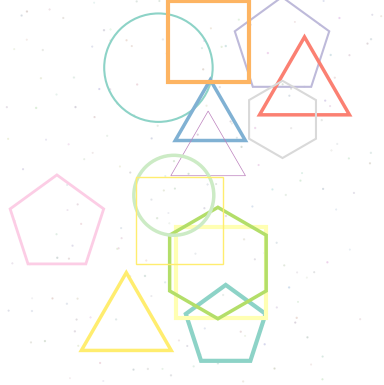[{"shape": "pentagon", "thickness": 3, "radius": 0.54, "center": [0.586, 0.151]}, {"shape": "circle", "thickness": 1.5, "radius": 0.7, "center": [0.412, 0.824]}, {"shape": "square", "thickness": 3, "radius": 0.59, "center": [0.575, 0.292]}, {"shape": "pentagon", "thickness": 1.5, "radius": 0.64, "center": [0.733, 0.879]}, {"shape": "triangle", "thickness": 2.5, "radius": 0.67, "center": [0.791, 0.769]}, {"shape": "triangle", "thickness": 2.5, "radius": 0.53, "center": [0.546, 0.688]}, {"shape": "square", "thickness": 3, "radius": 0.52, "center": [0.541, 0.892]}, {"shape": "hexagon", "thickness": 2.5, "radius": 0.72, "center": [0.566, 0.317]}, {"shape": "pentagon", "thickness": 2, "radius": 0.64, "center": [0.148, 0.418]}, {"shape": "hexagon", "thickness": 1.5, "radius": 0.5, "center": [0.734, 0.69]}, {"shape": "triangle", "thickness": 0.5, "radius": 0.56, "center": [0.541, 0.6]}, {"shape": "circle", "thickness": 2.5, "radius": 0.52, "center": [0.452, 0.493]}, {"shape": "triangle", "thickness": 2.5, "radius": 0.67, "center": [0.328, 0.157]}, {"shape": "square", "thickness": 1, "radius": 0.56, "center": [0.466, 0.428]}]